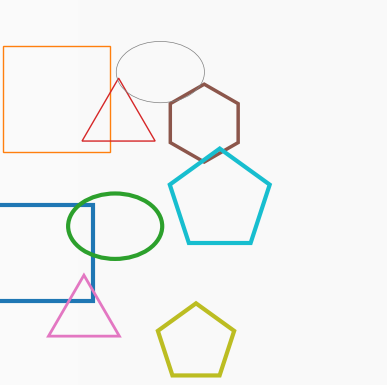[{"shape": "square", "thickness": 3, "radius": 0.62, "center": [0.117, 0.342]}, {"shape": "square", "thickness": 1, "radius": 0.69, "center": [0.145, 0.743]}, {"shape": "oval", "thickness": 3, "radius": 0.61, "center": [0.297, 0.412]}, {"shape": "triangle", "thickness": 1, "radius": 0.54, "center": [0.306, 0.688]}, {"shape": "hexagon", "thickness": 2.5, "radius": 0.51, "center": [0.527, 0.68]}, {"shape": "triangle", "thickness": 2, "radius": 0.53, "center": [0.217, 0.18]}, {"shape": "oval", "thickness": 0.5, "radius": 0.57, "center": [0.414, 0.813]}, {"shape": "pentagon", "thickness": 3, "radius": 0.52, "center": [0.506, 0.109]}, {"shape": "pentagon", "thickness": 3, "radius": 0.68, "center": [0.567, 0.479]}]